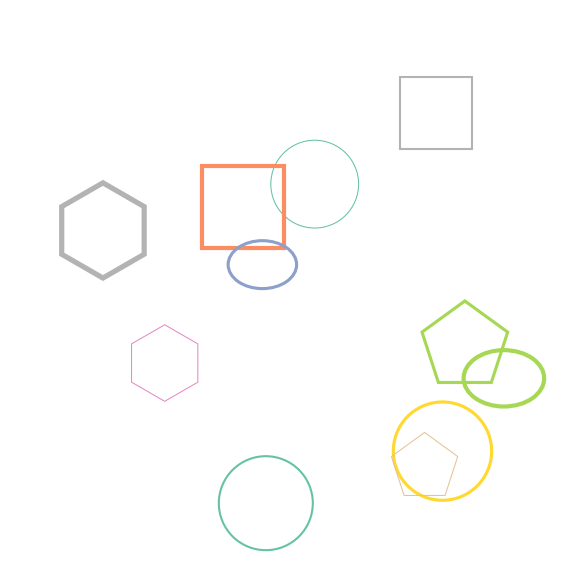[{"shape": "circle", "thickness": 1, "radius": 0.41, "center": [0.46, 0.128]}, {"shape": "circle", "thickness": 0.5, "radius": 0.38, "center": [0.545, 0.68]}, {"shape": "square", "thickness": 2, "radius": 0.36, "center": [0.42, 0.641]}, {"shape": "oval", "thickness": 1.5, "radius": 0.3, "center": [0.454, 0.541]}, {"shape": "hexagon", "thickness": 0.5, "radius": 0.33, "center": [0.285, 0.371]}, {"shape": "oval", "thickness": 2, "radius": 0.35, "center": [0.873, 0.344]}, {"shape": "pentagon", "thickness": 1.5, "radius": 0.39, "center": [0.805, 0.4]}, {"shape": "circle", "thickness": 1.5, "radius": 0.43, "center": [0.766, 0.218]}, {"shape": "pentagon", "thickness": 0.5, "radius": 0.3, "center": [0.735, 0.19]}, {"shape": "square", "thickness": 1, "radius": 0.31, "center": [0.755, 0.804]}, {"shape": "hexagon", "thickness": 2.5, "radius": 0.41, "center": [0.178, 0.6]}]